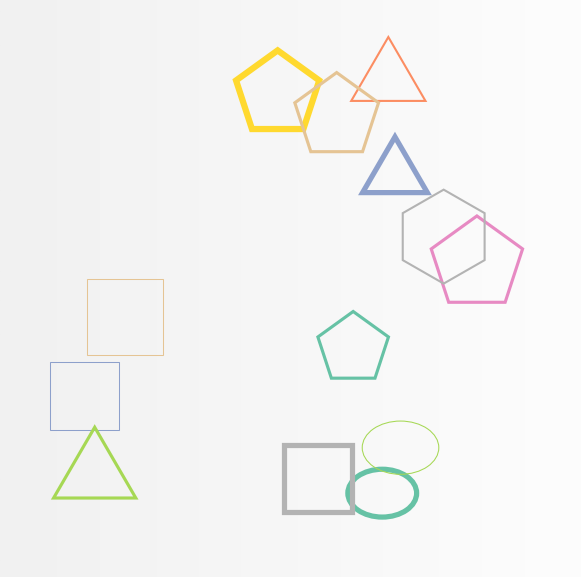[{"shape": "oval", "thickness": 2.5, "radius": 0.3, "center": [0.658, 0.145]}, {"shape": "pentagon", "thickness": 1.5, "radius": 0.32, "center": [0.608, 0.396]}, {"shape": "triangle", "thickness": 1, "radius": 0.37, "center": [0.668, 0.861]}, {"shape": "triangle", "thickness": 2.5, "radius": 0.32, "center": [0.68, 0.698]}, {"shape": "square", "thickness": 0.5, "radius": 0.3, "center": [0.145, 0.314]}, {"shape": "pentagon", "thickness": 1.5, "radius": 0.41, "center": [0.82, 0.543]}, {"shape": "oval", "thickness": 0.5, "radius": 0.33, "center": [0.689, 0.224]}, {"shape": "triangle", "thickness": 1.5, "radius": 0.41, "center": [0.163, 0.178]}, {"shape": "pentagon", "thickness": 3, "radius": 0.38, "center": [0.478, 0.837]}, {"shape": "square", "thickness": 0.5, "radius": 0.33, "center": [0.215, 0.45]}, {"shape": "pentagon", "thickness": 1.5, "radius": 0.38, "center": [0.579, 0.798]}, {"shape": "square", "thickness": 2.5, "radius": 0.29, "center": [0.547, 0.17]}, {"shape": "hexagon", "thickness": 1, "radius": 0.41, "center": [0.763, 0.589]}]